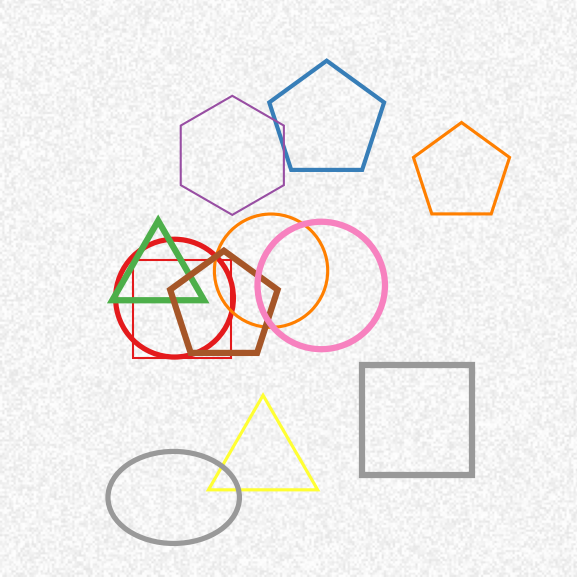[{"shape": "square", "thickness": 1, "radius": 0.42, "center": [0.316, 0.464]}, {"shape": "circle", "thickness": 2.5, "radius": 0.51, "center": [0.302, 0.483]}, {"shape": "pentagon", "thickness": 2, "radius": 0.52, "center": [0.566, 0.789]}, {"shape": "triangle", "thickness": 3, "radius": 0.46, "center": [0.274, 0.525]}, {"shape": "hexagon", "thickness": 1, "radius": 0.52, "center": [0.402, 0.73]}, {"shape": "circle", "thickness": 1.5, "radius": 0.49, "center": [0.469, 0.53]}, {"shape": "pentagon", "thickness": 1.5, "radius": 0.44, "center": [0.799, 0.7]}, {"shape": "triangle", "thickness": 1.5, "radius": 0.55, "center": [0.455, 0.206]}, {"shape": "pentagon", "thickness": 3, "radius": 0.49, "center": [0.388, 0.467]}, {"shape": "circle", "thickness": 3, "radius": 0.55, "center": [0.556, 0.505]}, {"shape": "square", "thickness": 3, "radius": 0.48, "center": [0.721, 0.272]}, {"shape": "oval", "thickness": 2.5, "radius": 0.57, "center": [0.301, 0.138]}]